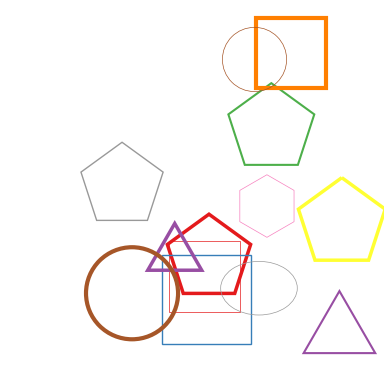[{"shape": "pentagon", "thickness": 2.5, "radius": 0.57, "center": [0.543, 0.33]}, {"shape": "square", "thickness": 0.5, "radius": 0.46, "center": [0.532, 0.282]}, {"shape": "square", "thickness": 1, "radius": 0.58, "center": [0.537, 0.222]}, {"shape": "pentagon", "thickness": 1.5, "radius": 0.59, "center": [0.705, 0.667]}, {"shape": "triangle", "thickness": 2.5, "radius": 0.4, "center": [0.454, 0.339]}, {"shape": "triangle", "thickness": 1.5, "radius": 0.54, "center": [0.882, 0.137]}, {"shape": "square", "thickness": 3, "radius": 0.46, "center": [0.756, 0.862]}, {"shape": "pentagon", "thickness": 2.5, "radius": 0.59, "center": [0.888, 0.42]}, {"shape": "circle", "thickness": 0.5, "radius": 0.42, "center": [0.661, 0.846]}, {"shape": "circle", "thickness": 3, "radius": 0.6, "center": [0.343, 0.238]}, {"shape": "hexagon", "thickness": 0.5, "radius": 0.41, "center": [0.693, 0.465]}, {"shape": "pentagon", "thickness": 1, "radius": 0.56, "center": [0.317, 0.518]}, {"shape": "oval", "thickness": 0.5, "radius": 0.5, "center": [0.673, 0.251]}]